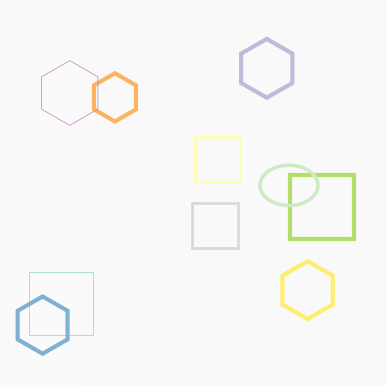[{"shape": "square", "thickness": 0.5, "radius": 0.41, "center": [0.157, 0.212]}, {"shape": "square", "thickness": 2, "radius": 0.29, "center": [0.561, 0.586]}, {"shape": "hexagon", "thickness": 3, "radius": 0.38, "center": [0.688, 0.823]}, {"shape": "hexagon", "thickness": 3, "radius": 0.37, "center": [0.11, 0.156]}, {"shape": "hexagon", "thickness": 3, "radius": 0.31, "center": [0.297, 0.747]}, {"shape": "square", "thickness": 3, "radius": 0.41, "center": [0.832, 0.462]}, {"shape": "square", "thickness": 2, "radius": 0.29, "center": [0.555, 0.414]}, {"shape": "hexagon", "thickness": 0.5, "radius": 0.42, "center": [0.18, 0.758]}, {"shape": "oval", "thickness": 2.5, "radius": 0.37, "center": [0.746, 0.518]}, {"shape": "hexagon", "thickness": 3, "radius": 0.38, "center": [0.794, 0.247]}]